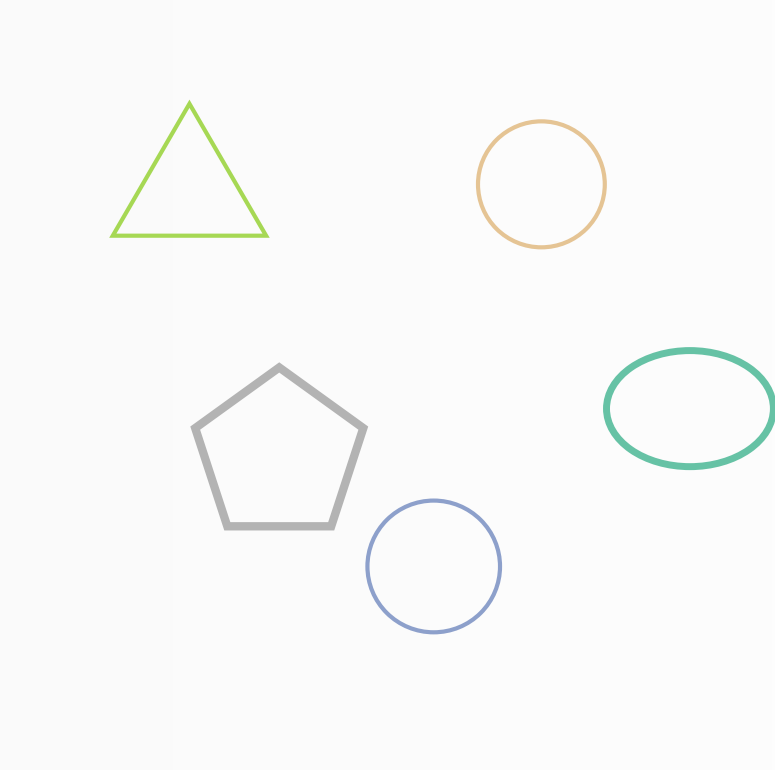[{"shape": "oval", "thickness": 2.5, "radius": 0.54, "center": [0.89, 0.469]}, {"shape": "circle", "thickness": 1.5, "radius": 0.43, "center": [0.56, 0.264]}, {"shape": "triangle", "thickness": 1.5, "radius": 0.57, "center": [0.244, 0.751]}, {"shape": "circle", "thickness": 1.5, "radius": 0.41, "center": [0.699, 0.761]}, {"shape": "pentagon", "thickness": 3, "radius": 0.57, "center": [0.36, 0.409]}]